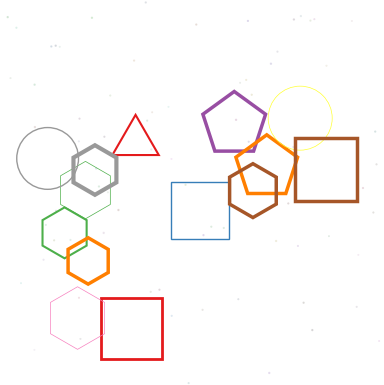[{"shape": "triangle", "thickness": 1.5, "radius": 0.35, "center": [0.352, 0.632]}, {"shape": "square", "thickness": 2, "radius": 0.4, "center": [0.341, 0.147]}, {"shape": "square", "thickness": 1, "radius": 0.37, "center": [0.52, 0.453]}, {"shape": "hexagon", "thickness": 1.5, "radius": 0.33, "center": [0.168, 0.395]}, {"shape": "hexagon", "thickness": 0.5, "radius": 0.37, "center": [0.222, 0.506]}, {"shape": "pentagon", "thickness": 2.5, "radius": 0.43, "center": [0.608, 0.677]}, {"shape": "pentagon", "thickness": 2.5, "radius": 0.42, "center": [0.693, 0.566]}, {"shape": "hexagon", "thickness": 2.5, "radius": 0.3, "center": [0.229, 0.322]}, {"shape": "circle", "thickness": 0.5, "radius": 0.42, "center": [0.78, 0.693]}, {"shape": "square", "thickness": 2.5, "radius": 0.4, "center": [0.846, 0.56]}, {"shape": "hexagon", "thickness": 2.5, "radius": 0.35, "center": [0.657, 0.505]}, {"shape": "hexagon", "thickness": 0.5, "radius": 0.41, "center": [0.201, 0.174]}, {"shape": "circle", "thickness": 1, "radius": 0.4, "center": [0.124, 0.588]}, {"shape": "hexagon", "thickness": 3, "radius": 0.32, "center": [0.247, 0.558]}]